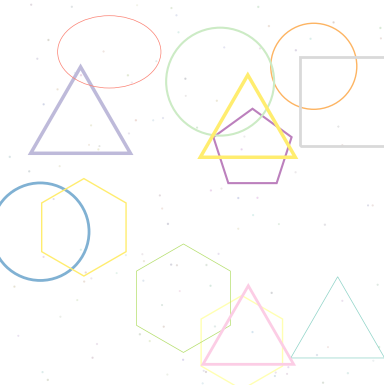[{"shape": "triangle", "thickness": 0.5, "radius": 0.7, "center": [0.877, 0.141]}, {"shape": "hexagon", "thickness": 1, "radius": 0.61, "center": [0.628, 0.11]}, {"shape": "triangle", "thickness": 2.5, "radius": 0.75, "center": [0.209, 0.677]}, {"shape": "oval", "thickness": 0.5, "radius": 0.67, "center": [0.284, 0.865]}, {"shape": "circle", "thickness": 2, "radius": 0.63, "center": [0.105, 0.398]}, {"shape": "circle", "thickness": 1, "radius": 0.56, "center": [0.815, 0.828]}, {"shape": "hexagon", "thickness": 0.5, "radius": 0.7, "center": [0.477, 0.225]}, {"shape": "triangle", "thickness": 2, "radius": 0.68, "center": [0.645, 0.122]}, {"shape": "square", "thickness": 2, "radius": 0.58, "center": [0.896, 0.737]}, {"shape": "pentagon", "thickness": 1.5, "radius": 0.53, "center": [0.656, 0.611]}, {"shape": "circle", "thickness": 1.5, "radius": 0.7, "center": [0.572, 0.788]}, {"shape": "hexagon", "thickness": 1, "radius": 0.63, "center": [0.218, 0.41]}, {"shape": "triangle", "thickness": 2.5, "radius": 0.71, "center": [0.644, 0.663]}]